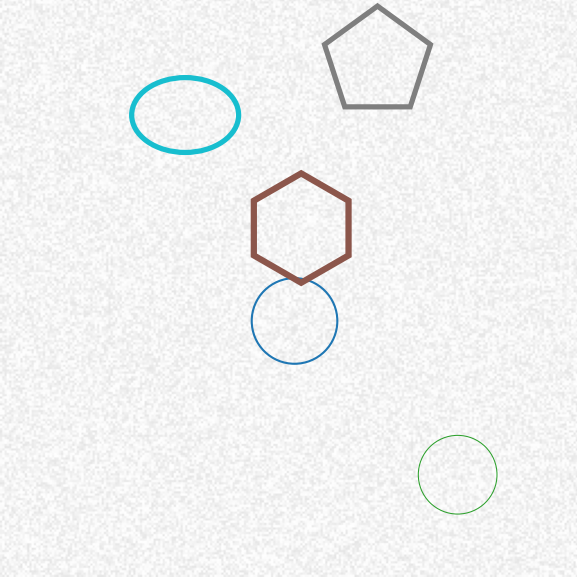[{"shape": "circle", "thickness": 1, "radius": 0.37, "center": [0.51, 0.443]}, {"shape": "circle", "thickness": 0.5, "radius": 0.34, "center": [0.792, 0.177]}, {"shape": "hexagon", "thickness": 3, "radius": 0.47, "center": [0.522, 0.604]}, {"shape": "pentagon", "thickness": 2.5, "radius": 0.48, "center": [0.654, 0.892]}, {"shape": "oval", "thickness": 2.5, "radius": 0.46, "center": [0.321, 0.8]}]